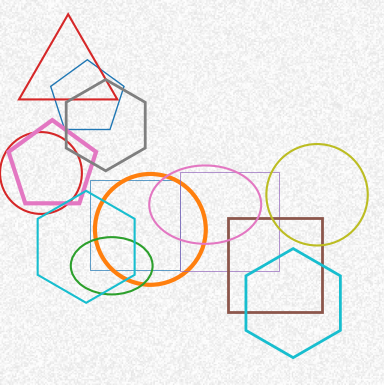[{"shape": "square", "thickness": 0.5, "radius": 0.58, "center": [0.352, 0.415]}, {"shape": "pentagon", "thickness": 1, "radius": 0.5, "center": [0.227, 0.745]}, {"shape": "circle", "thickness": 3, "radius": 0.72, "center": [0.391, 0.404]}, {"shape": "oval", "thickness": 1.5, "radius": 0.53, "center": [0.29, 0.31]}, {"shape": "circle", "thickness": 1.5, "radius": 0.53, "center": [0.106, 0.551]}, {"shape": "triangle", "thickness": 1.5, "radius": 0.74, "center": [0.177, 0.815]}, {"shape": "square", "thickness": 0.5, "radius": 0.64, "center": [0.595, 0.424]}, {"shape": "square", "thickness": 2, "radius": 0.61, "center": [0.714, 0.312]}, {"shape": "oval", "thickness": 1.5, "radius": 0.73, "center": [0.533, 0.468]}, {"shape": "pentagon", "thickness": 3, "radius": 0.6, "center": [0.136, 0.569]}, {"shape": "hexagon", "thickness": 2, "radius": 0.59, "center": [0.275, 0.675]}, {"shape": "circle", "thickness": 1.5, "radius": 0.66, "center": [0.824, 0.494]}, {"shape": "hexagon", "thickness": 1.5, "radius": 0.73, "center": [0.224, 0.359]}, {"shape": "hexagon", "thickness": 2, "radius": 0.71, "center": [0.761, 0.213]}]